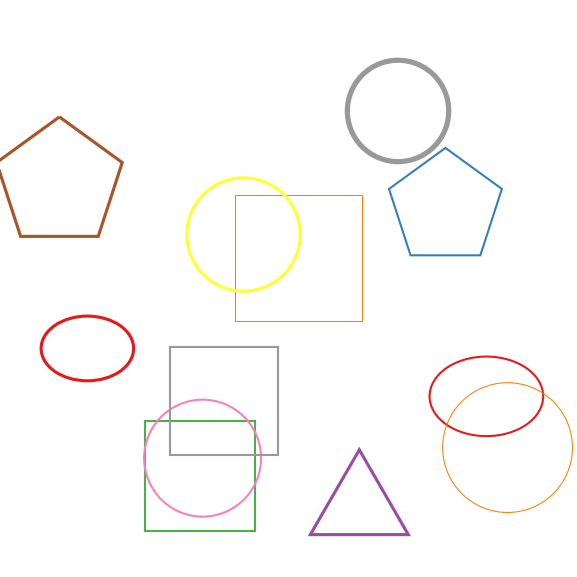[{"shape": "oval", "thickness": 1, "radius": 0.49, "center": [0.842, 0.313]}, {"shape": "oval", "thickness": 1.5, "radius": 0.4, "center": [0.151, 0.396]}, {"shape": "pentagon", "thickness": 1, "radius": 0.51, "center": [0.771, 0.64]}, {"shape": "square", "thickness": 1, "radius": 0.48, "center": [0.346, 0.174]}, {"shape": "triangle", "thickness": 1.5, "radius": 0.49, "center": [0.622, 0.122]}, {"shape": "circle", "thickness": 0.5, "radius": 0.56, "center": [0.879, 0.224]}, {"shape": "square", "thickness": 0.5, "radius": 0.55, "center": [0.517, 0.553]}, {"shape": "circle", "thickness": 1.5, "radius": 0.49, "center": [0.422, 0.593]}, {"shape": "pentagon", "thickness": 1.5, "radius": 0.57, "center": [0.103, 0.682]}, {"shape": "circle", "thickness": 1, "radius": 0.51, "center": [0.351, 0.206]}, {"shape": "circle", "thickness": 2.5, "radius": 0.44, "center": [0.689, 0.807]}, {"shape": "square", "thickness": 1, "radius": 0.47, "center": [0.388, 0.305]}]